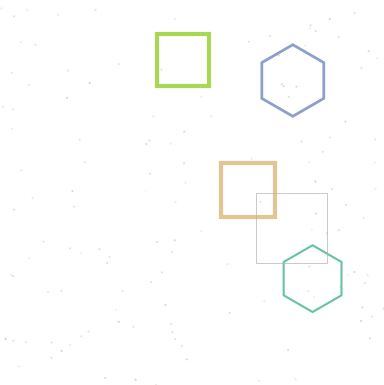[{"shape": "hexagon", "thickness": 1.5, "radius": 0.43, "center": [0.812, 0.276]}, {"shape": "hexagon", "thickness": 2, "radius": 0.46, "center": [0.761, 0.791]}, {"shape": "square", "thickness": 3, "radius": 0.34, "center": [0.475, 0.844]}, {"shape": "square", "thickness": 3, "radius": 0.35, "center": [0.644, 0.506]}, {"shape": "square", "thickness": 0.5, "radius": 0.46, "center": [0.757, 0.407]}]